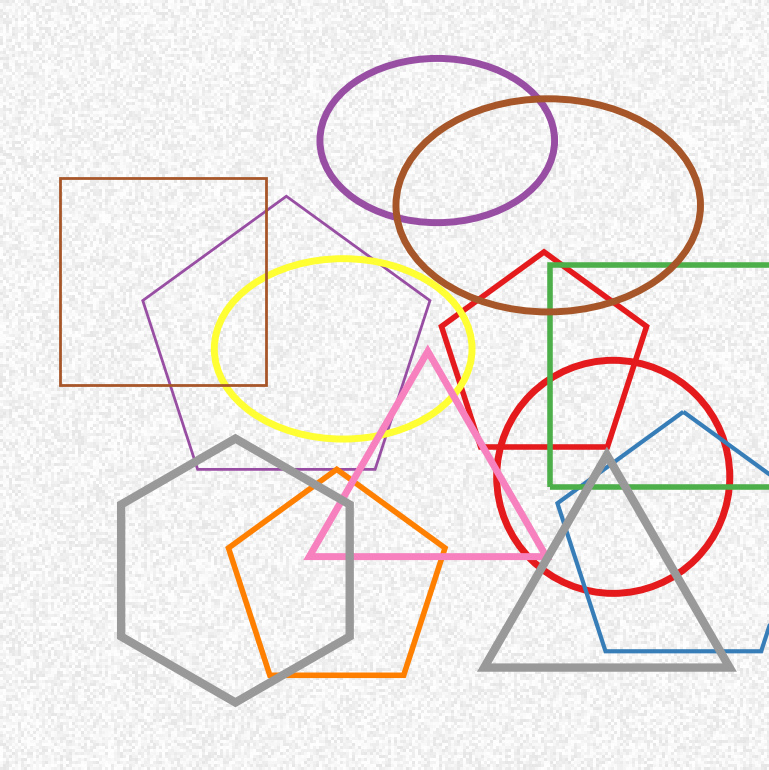[{"shape": "circle", "thickness": 2.5, "radius": 0.76, "center": [0.796, 0.381]}, {"shape": "pentagon", "thickness": 2, "radius": 0.7, "center": [0.707, 0.533]}, {"shape": "pentagon", "thickness": 1.5, "radius": 0.86, "center": [0.887, 0.293]}, {"shape": "square", "thickness": 2, "radius": 0.72, "center": [0.858, 0.512]}, {"shape": "pentagon", "thickness": 1, "radius": 0.98, "center": [0.372, 0.549]}, {"shape": "oval", "thickness": 2.5, "radius": 0.76, "center": [0.568, 0.817]}, {"shape": "pentagon", "thickness": 2, "radius": 0.74, "center": [0.437, 0.243]}, {"shape": "oval", "thickness": 2.5, "radius": 0.84, "center": [0.446, 0.547]}, {"shape": "oval", "thickness": 2.5, "radius": 0.99, "center": [0.712, 0.733]}, {"shape": "square", "thickness": 1, "radius": 0.67, "center": [0.212, 0.634]}, {"shape": "triangle", "thickness": 2.5, "radius": 0.89, "center": [0.556, 0.366]}, {"shape": "triangle", "thickness": 3, "radius": 0.92, "center": [0.788, 0.225]}, {"shape": "hexagon", "thickness": 3, "radius": 0.86, "center": [0.306, 0.259]}]